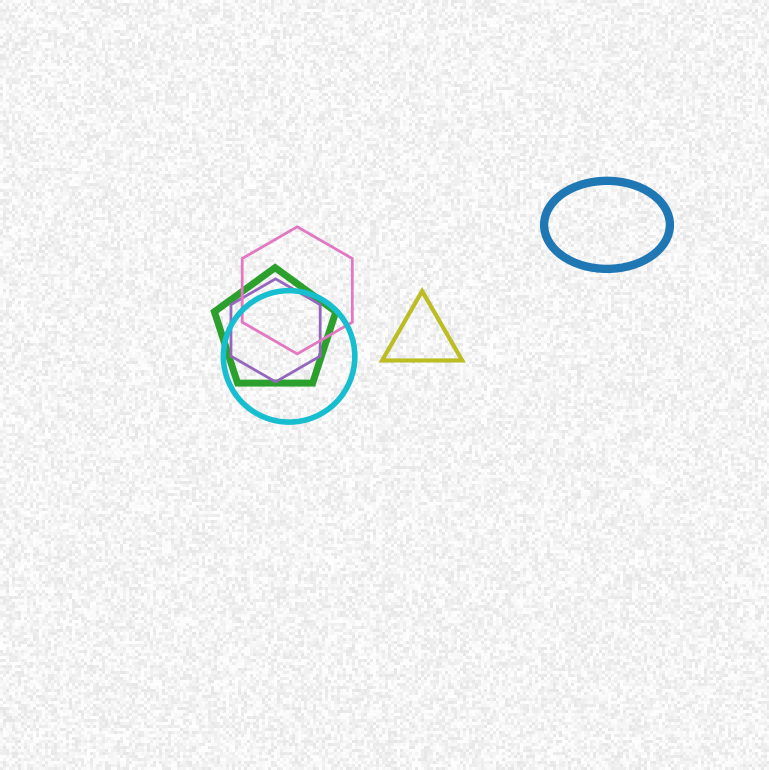[{"shape": "oval", "thickness": 3, "radius": 0.41, "center": [0.788, 0.708]}, {"shape": "pentagon", "thickness": 2.5, "radius": 0.41, "center": [0.357, 0.57]}, {"shape": "hexagon", "thickness": 1, "radius": 0.33, "center": [0.358, 0.571]}, {"shape": "hexagon", "thickness": 1, "radius": 0.41, "center": [0.386, 0.623]}, {"shape": "triangle", "thickness": 1.5, "radius": 0.3, "center": [0.548, 0.562]}, {"shape": "circle", "thickness": 2, "radius": 0.43, "center": [0.375, 0.537]}]